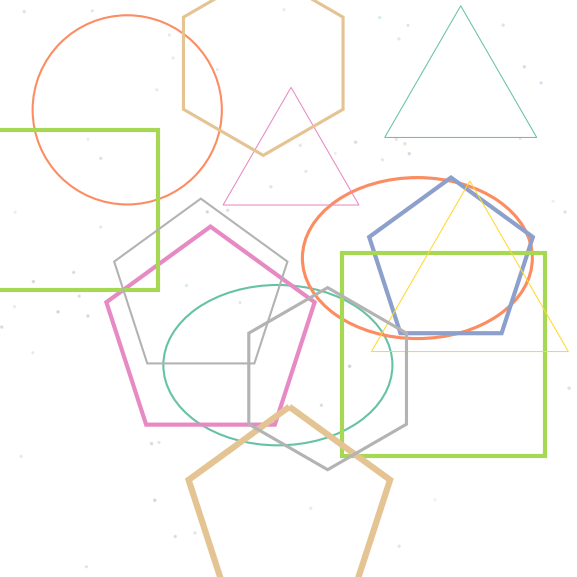[{"shape": "oval", "thickness": 1, "radius": 0.99, "center": [0.481, 0.367]}, {"shape": "triangle", "thickness": 0.5, "radius": 0.76, "center": [0.798, 0.837]}, {"shape": "circle", "thickness": 1, "radius": 0.82, "center": [0.22, 0.809]}, {"shape": "oval", "thickness": 1.5, "radius": 1.0, "center": [0.723, 0.552]}, {"shape": "pentagon", "thickness": 2, "radius": 0.74, "center": [0.781, 0.543]}, {"shape": "pentagon", "thickness": 2, "radius": 0.95, "center": [0.365, 0.417]}, {"shape": "triangle", "thickness": 0.5, "radius": 0.68, "center": [0.504, 0.712]}, {"shape": "square", "thickness": 2, "radius": 0.88, "center": [0.768, 0.385]}, {"shape": "square", "thickness": 2, "radius": 0.69, "center": [0.135, 0.636]}, {"shape": "triangle", "thickness": 0.5, "radius": 0.98, "center": [0.814, 0.489]}, {"shape": "pentagon", "thickness": 3, "radius": 0.92, "center": [0.501, 0.111]}, {"shape": "hexagon", "thickness": 1.5, "radius": 0.8, "center": [0.456, 0.89]}, {"shape": "hexagon", "thickness": 1.5, "radius": 0.79, "center": [0.567, 0.343]}, {"shape": "pentagon", "thickness": 1, "radius": 0.79, "center": [0.348, 0.497]}]